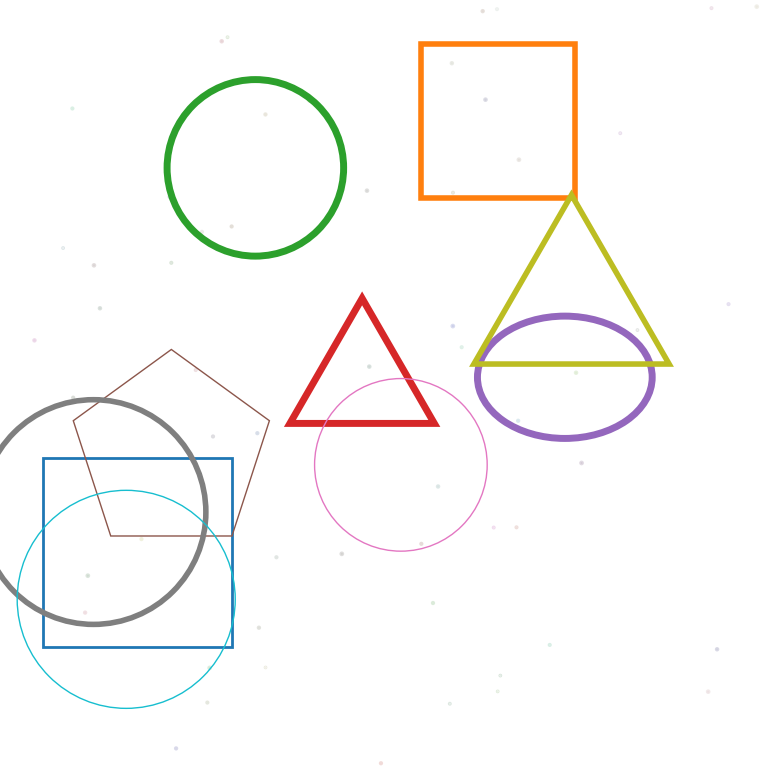[{"shape": "square", "thickness": 1, "radius": 0.61, "center": [0.179, 0.283]}, {"shape": "square", "thickness": 2, "radius": 0.5, "center": [0.647, 0.843]}, {"shape": "circle", "thickness": 2.5, "radius": 0.57, "center": [0.332, 0.782]}, {"shape": "triangle", "thickness": 2.5, "radius": 0.54, "center": [0.47, 0.504]}, {"shape": "oval", "thickness": 2.5, "radius": 0.57, "center": [0.734, 0.51]}, {"shape": "pentagon", "thickness": 0.5, "radius": 0.67, "center": [0.223, 0.412]}, {"shape": "circle", "thickness": 0.5, "radius": 0.56, "center": [0.521, 0.396]}, {"shape": "circle", "thickness": 2, "radius": 0.73, "center": [0.121, 0.335]}, {"shape": "triangle", "thickness": 2, "radius": 0.73, "center": [0.742, 0.6]}, {"shape": "circle", "thickness": 0.5, "radius": 0.71, "center": [0.164, 0.222]}]